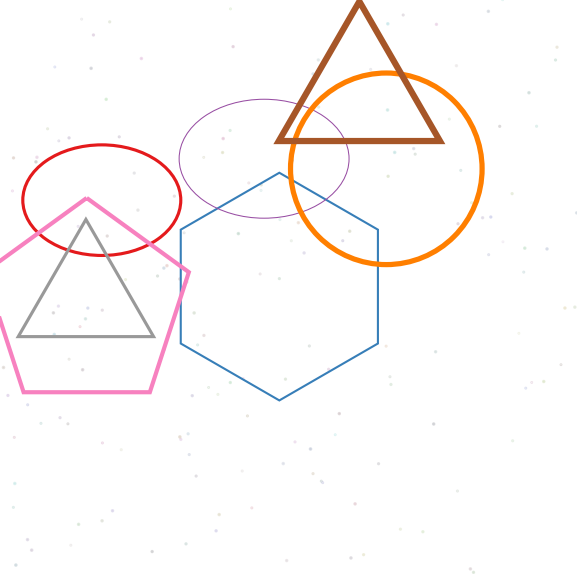[{"shape": "oval", "thickness": 1.5, "radius": 0.68, "center": [0.176, 0.653]}, {"shape": "hexagon", "thickness": 1, "radius": 0.99, "center": [0.484, 0.503]}, {"shape": "oval", "thickness": 0.5, "radius": 0.74, "center": [0.457, 0.724]}, {"shape": "circle", "thickness": 2.5, "radius": 0.83, "center": [0.669, 0.707]}, {"shape": "triangle", "thickness": 3, "radius": 0.81, "center": [0.622, 0.835]}, {"shape": "pentagon", "thickness": 2, "radius": 0.93, "center": [0.15, 0.47]}, {"shape": "triangle", "thickness": 1.5, "radius": 0.68, "center": [0.149, 0.484]}]